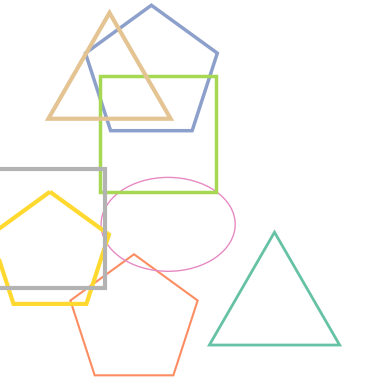[{"shape": "triangle", "thickness": 2, "radius": 0.98, "center": [0.713, 0.201]}, {"shape": "pentagon", "thickness": 1.5, "radius": 0.87, "center": [0.348, 0.166]}, {"shape": "pentagon", "thickness": 2.5, "radius": 0.9, "center": [0.393, 0.806]}, {"shape": "oval", "thickness": 1, "radius": 0.87, "center": [0.437, 0.417]}, {"shape": "square", "thickness": 2.5, "radius": 0.76, "center": [0.411, 0.652]}, {"shape": "pentagon", "thickness": 3, "radius": 0.81, "center": [0.13, 0.341]}, {"shape": "triangle", "thickness": 3, "radius": 0.92, "center": [0.284, 0.783]}, {"shape": "square", "thickness": 3, "radius": 0.77, "center": [0.118, 0.407]}]